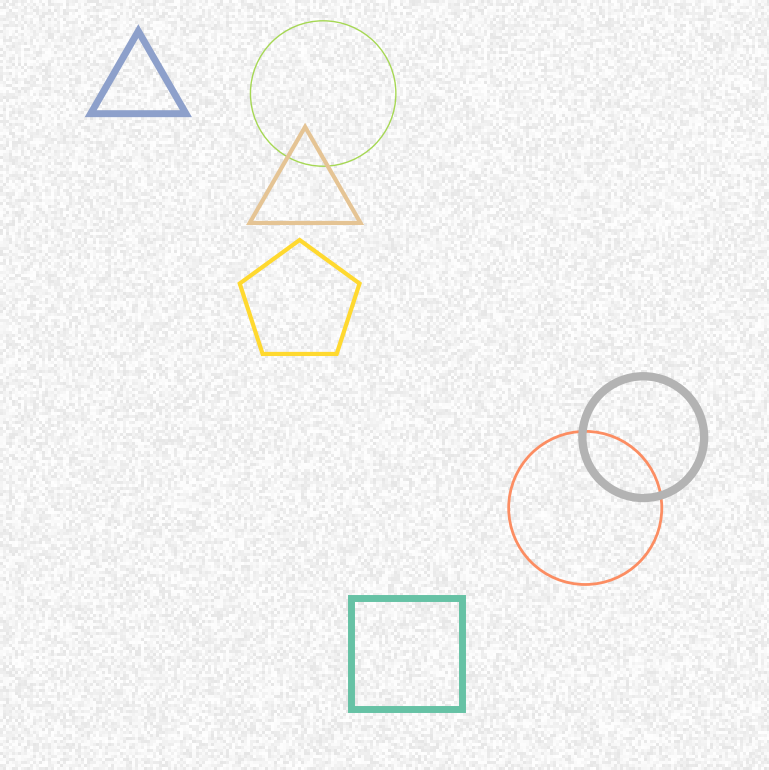[{"shape": "square", "thickness": 2.5, "radius": 0.36, "center": [0.528, 0.151]}, {"shape": "circle", "thickness": 1, "radius": 0.5, "center": [0.76, 0.34]}, {"shape": "triangle", "thickness": 2.5, "radius": 0.36, "center": [0.18, 0.888]}, {"shape": "circle", "thickness": 0.5, "radius": 0.47, "center": [0.42, 0.879]}, {"shape": "pentagon", "thickness": 1.5, "radius": 0.41, "center": [0.389, 0.607]}, {"shape": "triangle", "thickness": 1.5, "radius": 0.42, "center": [0.396, 0.752]}, {"shape": "circle", "thickness": 3, "radius": 0.4, "center": [0.835, 0.432]}]